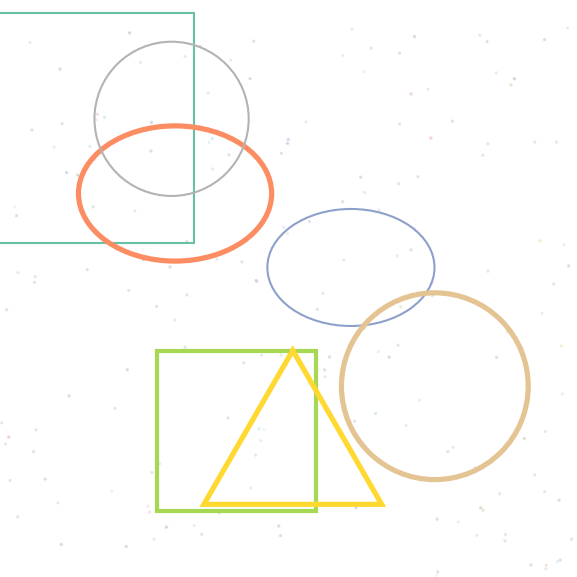[{"shape": "square", "thickness": 1, "radius": 0.99, "center": [0.137, 0.778]}, {"shape": "oval", "thickness": 2.5, "radius": 0.84, "center": [0.303, 0.664]}, {"shape": "oval", "thickness": 1, "radius": 0.72, "center": [0.608, 0.536]}, {"shape": "square", "thickness": 2, "radius": 0.69, "center": [0.41, 0.253]}, {"shape": "triangle", "thickness": 2.5, "radius": 0.89, "center": [0.507, 0.215]}, {"shape": "circle", "thickness": 2.5, "radius": 0.81, "center": [0.753, 0.33]}, {"shape": "circle", "thickness": 1, "radius": 0.67, "center": [0.297, 0.793]}]